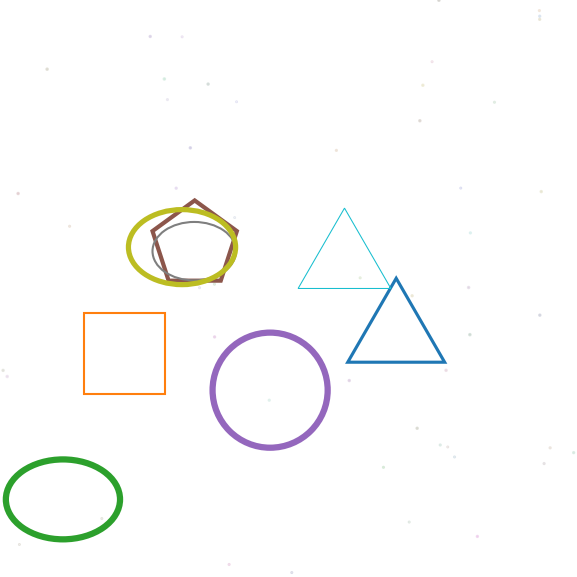[{"shape": "triangle", "thickness": 1.5, "radius": 0.48, "center": [0.686, 0.42]}, {"shape": "square", "thickness": 1, "radius": 0.35, "center": [0.215, 0.387]}, {"shape": "oval", "thickness": 3, "radius": 0.49, "center": [0.109, 0.134]}, {"shape": "circle", "thickness": 3, "radius": 0.5, "center": [0.468, 0.324]}, {"shape": "pentagon", "thickness": 2, "radius": 0.38, "center": [0.337, 0.575]}, {"shape": "oval", "thickness": 1, "radius": 0.36, "center": [0.336, 0.564]}, {"shape": "oval", "thickness": 2.5, "radius": 0.46, "center": [0.315, 0.571]}, {"shape": "triangle", "thickness": 0.5, "radius": 0.46, "center": [0.597, 0.546]}]